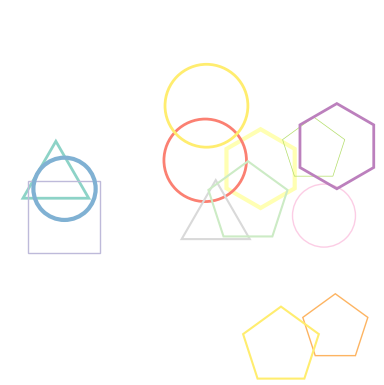[{"shape": "triangle", "thickness": 2, "radius": 0.49, "center": [0.145, 0.534]}, {"shape": "hexagon", "thickness": 3, "radius": 0.51, "center": [0.677, 0.562]}, {"shape": "square", "thickness": 1, "radius": 0.47, "center": [0.166, 0.437]}, {"shape": "circle", "thickness": 2, "radius": 0.54, "center": [0.533, 0.584]}, {"shape": "circle", "thickness": 3, "radius": 0.4, "center": [0.168, 0.51]}, {"shape": "pentagon", "thickness": 1, "radius": 0.44, "center": [0.871, 0.148]}, {"shape": "pentagon", "thickness": 0.5, "radius": 0.42, "center": [0.815, 0.611]}, {"shape": "circle", "thickness": 1, "radius": 0.41, "center": [0.842, 0.44]}, {"shape": "triangle", "thickness": 1.5, "radius": 0.51, "center": [0.56, 0.43]}, {"shape": "hexagon", "thickness": 2, "radius": 0.55, "center": [0.875, 0.62]}, {"shape": "pentagon", "thickness": 1.5, "radius": 0.54, "center": [0.644, 0.473]}, {"shape": "circle", "thickness": 2, "radius": 0.54, "center": [0.536, 0.725]}, {"shape": "pentagon", "thickness": 1.5, "radius": 0.52, "center": [0.73, 0.1]}]